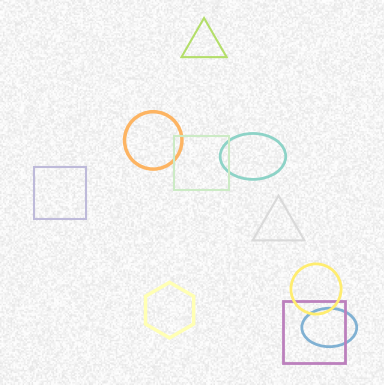[{"shape": "oval", "thickness": 2, "radius": 0.43, "center": [0.657, 0.594]}, {"shape": "hexagon", "thickness": 2.5, "radius": 0.36, "center": [0.44, 0.194]}, {"shape": "square", "thickness": 1.5, "radius": 0.33, "center": [0.155, 0.498]}, {"shape": "oval", "thickness": 2, "radius": 0.36, "center": [0.855, 0.149]}, {"shape": "circle", "thickness": 2.5, "radius": 0.37, "center": [0.398, 0.635]}, {"shape": "triangle", "thickness": 1.5, "radius": 0.34, "center": [0.53, 0.885]}, {"shape": "triangle", "thickness": 1.5, "radius": 0.39, "center": [0.723, 0.414]}, {"shape": "square", "thickness": 2, "radius": 0.4, "center": [0.817, 0.138]}, {"shape": "square", "thickness": 1.5, "radius": 0.35, "center": [0.524, 0.576]}, {"shape": "circle", "thickness": 2, "radius": 0.33, "center": [0.821, 0.249]}]